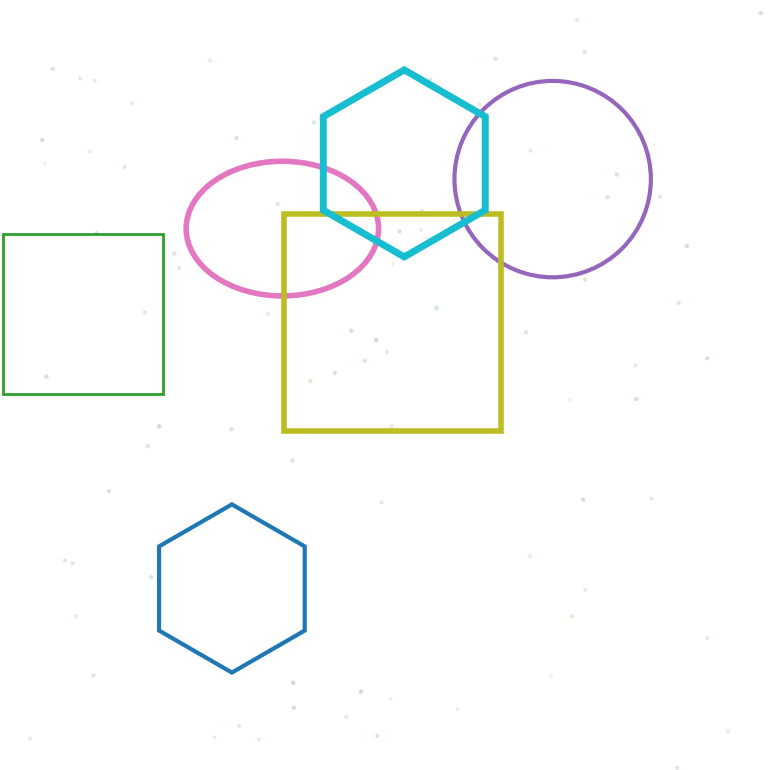[{"shape": "hexagon", "thickness": 1.5, "radius": 0.55, "center": [0.301, 0.236]}, {"shape": "square", "thickness": 1, "radius": 0.52, "center": [0.108, 0.592]}, {"shape": "circle", "thickness": 1.5, "radius": 0.64, "center": [0.718, 0.767]}, {"shape": "oval", "thickness": 2, "radius": 0.62, "center": [0.367, 0.703]}, {"shape": "square", "thickness": 2, "radius": 0.7, "center": [0.509, 0.581]}, {"shape": "hexagon", "thickness": 2.5, "radius": 0.61, "center": [0.525, 0.788]}]